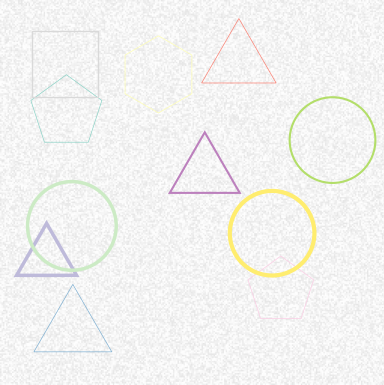[{"shape": "pentagon", "thickness": 0.5, "radius": 0.48, "center": [0.172, 0.709]}, {"shape": "hexagon", "thickness": 0.5, "radius": 0.5, "center": [0.412, 0.807]}, {"shape": "triangle", "thickness": 2.5, "radius": 0.45, "center": [0.121, 0.33]}, {"shape": "triangle", "thickness": 0.5, "radius": 0.56, "center": [0.62, 0.84]}, {"shape": "triangle", "thickness": 0.5, "radius": 0.58, "center": [0.189, 0.145]}, {"shape": "circle", "thickness": 1.5, "radius": 0.56, "center": [0.864, 0.636]}, {"shape": "pentagon", "thickness": 0.5, "radius": 0.45, "center": [0.729, 0.245]}, {"shape": "square", "thickness": 1, "radius": 0.43, "center": [0.169, 0.834]}, {"shape": "triangle", "thickness": 1.5, "radius": 0.52, "center": [0.532, 0.551]}, {"shape": "circle", "thickness": 2.5, "radius": 0.58, "center": [0.187, 0.413]}, {"shape": "circle", "thickness": 3, "radius": 0.55, "center": [0.707, 0.394]}]